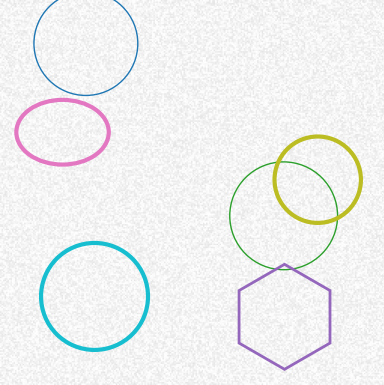[{"shape": "circle", "thickness": 1, "radius": 0.67, "center": [0.223, 0.887]}, {"shape": "circle", "thickness": 1, "radius": 0.7, "center": [0.737, 0.439]}, {"shape": "hexagon", "thickness": 2, "radius": 0.68, "center": [0.739, 0.177]}, {"shape": "oval", "thickness": 3, "radius": 0.6, "center": [0.162, 0.657]}, {"shape": "circle", "thickness": 3, "radius": 0.56, "center": [0.825, 0.533]}, {"shape": "circle", "thickness": 3, "radius": 0.69, "center": [0.246, 0.23]}]